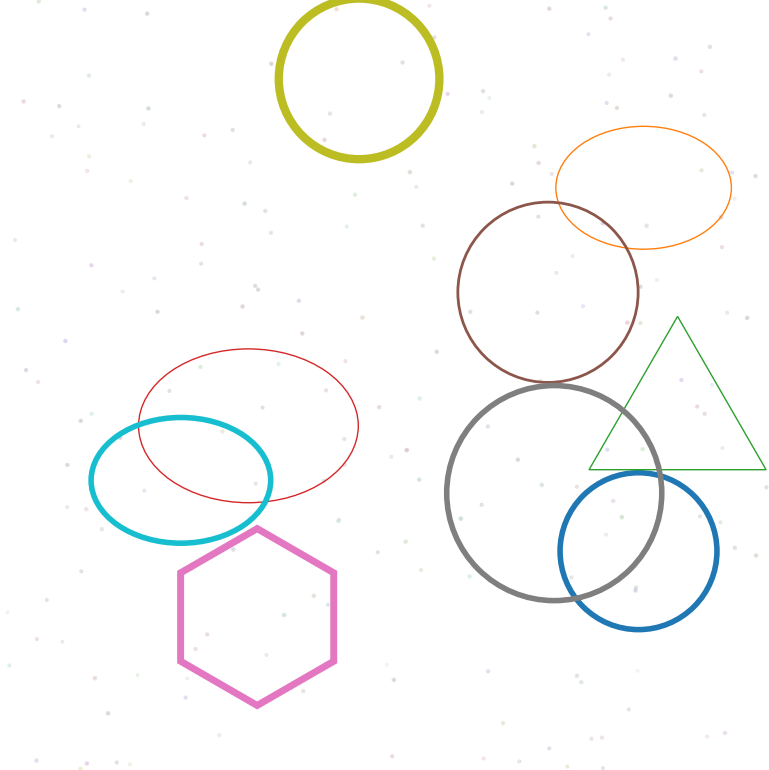[{"shape": "circle", "thickness": 2, "radius": 0.51, "center": [0.829, 0.284]}, {"shape": "oval", "thickness": 0.5, "radius": 0.57, "center": [0.836, 0.756]}, {"shape": "triangle", "thickness": 0.5, "radius": 0.66, "center": [0.88, 0.456]}, {"shape": "oval", "thickness": 0.5, "radius": 0.71, "center": [0.323, 0.447]}, {"shape": "circle", "thickness": 1, "radius": 0.59, "center": [0.712, 0.62]}, {"shape": "hexagon", "thickness": 2.5, "radius": 0.57, "center": [0.334, 0.199]}, {"shape": "circle", "thickness": 2, "radius": 0.7, "center": [0.72, 0.36]}, {"shape": "circle", "thickness": 3, "radius": 0.52, "center": [0.466, 0.898]}, {"shape": "oval", "thickness": 2, "radius": 0.58, "center": [0.235, 0.376]}]